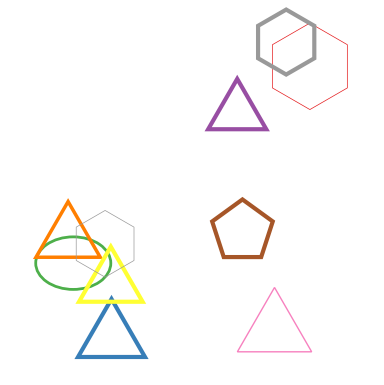[{"shape": "hexagon", "thickness": 0.5, "radius": 0.56, "center": [0.805, 0.828]}, {"shape": "triangle", "thickness": 3, "radius": 0.5, "center": [0.29, 0.123]}, {"shape": "oval", "thickness": 2, "radius": 0.49, "center": [0.19, 0.317]}, {"shape": "triangle", "thickness": 3, "radius": 0.44, "center": [0.616, 0.708]}, {"shape": "triangle", "thickness": 2.5, "radius": 0.48, "center": [0.177, 0.38]}, {"shape": "triangle", "thickness": 3, "radius": 0.48, "center": [0.288, 0.264]}, {"shape": "pentagon", "thickness": 3, "radius": 0.41, "center": [0.63, 0.399]}, {"shape": "triangle", "thickness": 1, "radius": 0.56, "center": [0.713, 0.142]}, {"shape": "hexagon", "thickness": 0.5, "radius": 0.43, "center": [0.273, 0.367]}, {"shape": "hexagon", "thickness": 3, "radius": 0.42, "center": [0.743, 0.891]}]